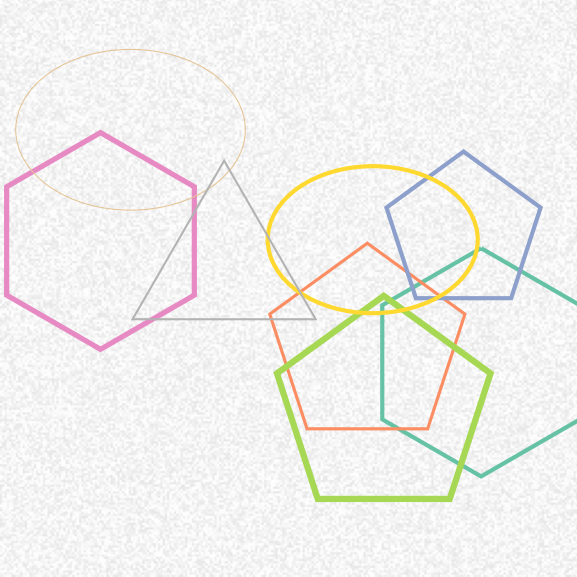[{"shape": "hexagon", "thickness": 2, "radius": 0.99, "center": [0.833, 0.372]}, {"shape": "pentagon", "thickness": 1.5, "radius": 0.89, "center": [0.636, 0.4]}, {"shape": "pentagon", "thickness": 2, "radius": 0.7, "center": [0.803, 0.596]}, {"shape": "hexagon", "thickness": 2.5, "radius": 0.94, "center": [0.174, 0.582]}, {"shape": "pentagon", "thickness": 3, "radius": 0.97, "center": [0.665, 0.293]}, {"shape": "oval", "thickness": 2, "radius": 0.91, "center": [0.645, 0.584]}, {"shape": "oval", "thickness": 0.5, "radius": 0.99, "center": [0.226, 0.774]}, {"shape": "triangle", "thickness": 1, "radius": 0.92, "center": [0.388, 0.538]}]